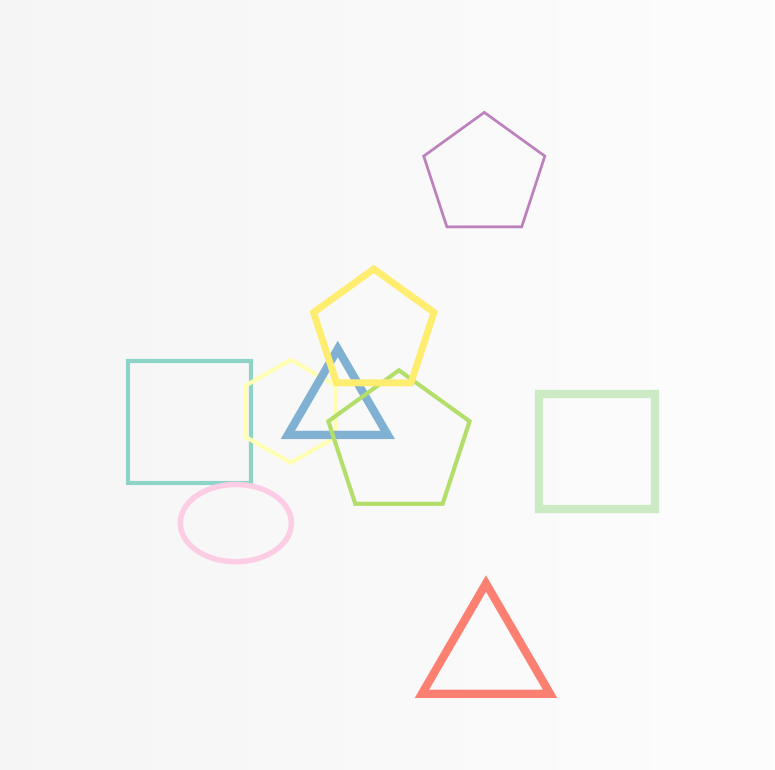[{"shape": "square", "thickness": 1.5, "radius": 0.4, "center": [0.244, 0.452]}, {"shape": "hexagon", "thickness": 1.5, "radius": 0.33, "center": [0.375, 0.466]}, {"shape": "triangle", "thickness": 3, "radius": 0.48, "center": [0.627, 0.147]}, {"shape": "triangle", "thickness": 3, "radius": 0.37, "center": [0.436, 0.472]}, {"shape": "pentagon", "thickness": 1.5, "radius": 0.48, "center": [0.515, 0.423]}, {"shape": "oval", "thickness": 2, "radius": 0.36, "center": [0.304, 0.321]}, {"shape": "pentagon", "thickness": 1, "radius": 0.41, "center": [0.625, 0.772]}, {"shape": "square", "thickness": 3, "radius": 0.38, "center": [0.77, 0.414]}, {"shape": "pentagon", "thickness": 2.5, "radius": 0.41, "center": [0.482, 0.569]}]